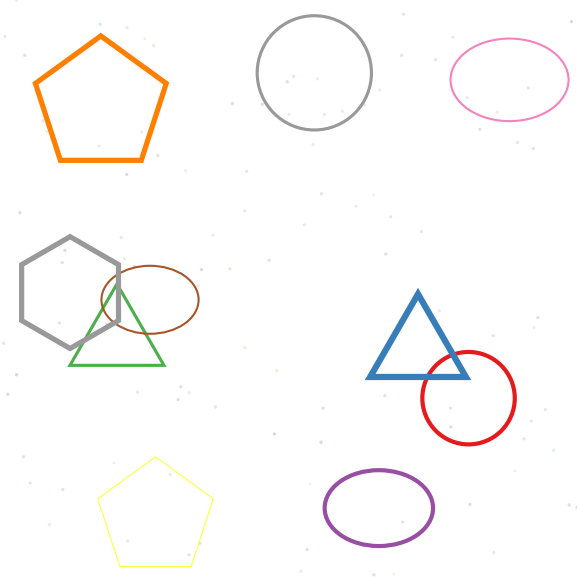[{"shape": "circle", "thickness": 2, "radius": 0.4, "center": [0.811, 0.31]}, {"shape": "triangle", "thickness": 3, "radius": 0.48, "center": [0.724, 0.394]}, {"shape": "triangle", "thickness": 1.5, "radius": 0.47, "center": [0.203, 0.413]}, {"shape": "oval", "thickness": 2, "radius": 0.47, "center": [0.656, 0.119]}, {"shape": "pentagon", "thickness": 2.5, "radius": 0.6, "center": [0.175, 0.818]}, {"shape": "pentagon", "thickness": 0.5, "radius": 0.53, "center": [0.269, 0.103]}, {"shape": "oval", "thickness": 1, "radius": 0.42, "center": [0.26, 0.48]}, {"shape": "oval", "thickness": 1, "radius": 0.51, "center": [0.882, 0.861]}, {"shape": "circle", "thickness": 1.5, "radius": 0.49, "center": [0.544, 0.873]}, {"shape": "hexagon", "thickness": 2.5, "radius": 0.48, "center": [0.121, 0.492]}]